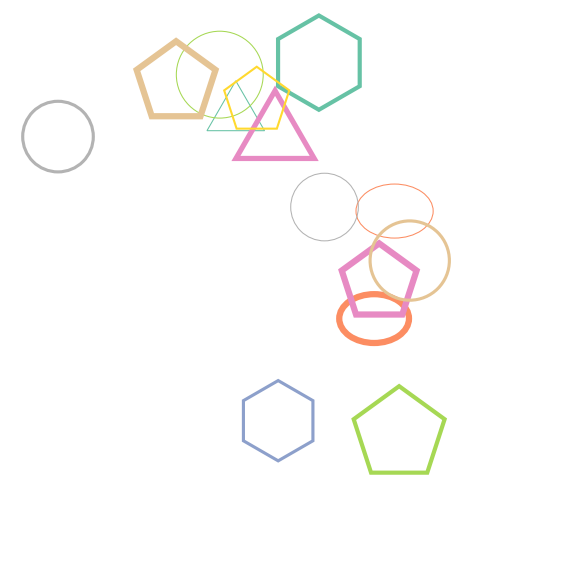[{"shape": "triangle", "thickness": 0.5, "radius": 0.29, "center": [0.408, 0.802]}, {"shape": "hexagon", "thickness": 2, "radius": 0.41, "center": [0.552, 0.891]}, {"shape": "oval", "thickness": 3, "radius": 0.3, "center": [0.648, 0.447]}, {"shape": "oval", "thickness": 0.5, "radius": 0.33, "center": [0.683, 0.634]}, {"shape": "hexagon", "thickness": 1.5, "radius": 0.35, "center": [0.482, 0.271]}, {"shape": "triangle", "thickness": 2.5, "radius": 0.39, "center": [0.476, 0.764]}, {"shape": "pentagon", "thickness": 3, "radius": 0.34, "center": [0.657, 0.51]}, {"shape": "circle", "thickness": 0.5, "radius": 0.38, "center": [0.381, 0.87]}, {"shape": "pentagon", "thickness": 2, "radius": 0.41, "center": [0.691, 0.248]}, {"shape": "pentagon", "thickness": 1, "radius": 0.3, "center": [0.445, 0.824]}, {"shape": "pentagon", "thickness": 3, "radius": 0.36, "center": [0.305, 0.856]}, {"shape": "circle", "thickness": 1.5, "radius": 0.34, "center": [0.71, 0.548]}, {"shape": "circle", "thickness": 0.5, "radius": 0.29, "center": [0.562, 0.641]}, {"shape": "circle", "thickness": 1.5, "radius": 0.31, "center": [0.1, 0.763]}]